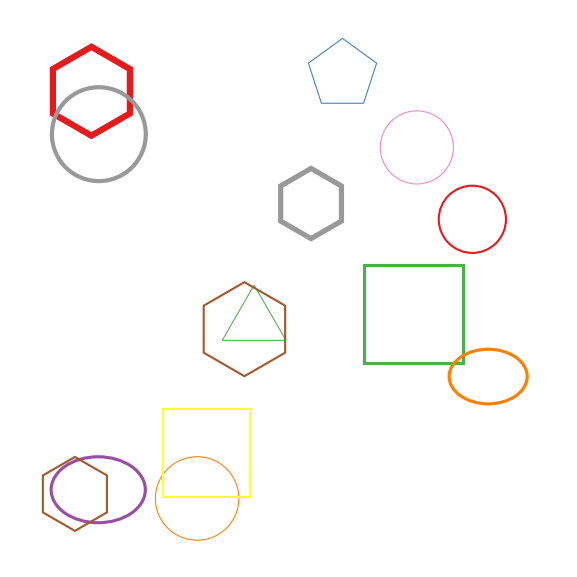[{"shape": "hexagon", "thickness": 3, "radius": 0.38, "center": [0.158, 0.841]}, {"shape": "circle", "thickness": 1, "radius": 0.29, "center": [0.818, 0.619]}, {"shape": "pentagon", "thickness": 0.5, "radius": 0.31, "center": [0.593, 0.871]}, {"shape": "square", "thickness": 1.5, "radius": 0.43, "center": [0.716, 0.456]}, {"shape": "triangle", "thickness": 0.5, "radius": 0.32, "center": [0.44, 0.442]}, {"shape": "oval", "thickness": 1.5, "radius": 0.41, "center": [0.17, 0.151]}, {"shape": "oval", "thickness": 1.5, "radius": 0.34, "center": [0.845, 0.347]}, {"shape": "circle", "thickness": 0.5, "radius": 0.36, "center": [0.341, 0.136]}, {"shape": "square", "thickness": 1, "radius": 0.38, "center": [0.358, 0.215]}, {"shape": "hexagon", "thickness": 1, "radius": 0.32, "center": [0.13, 0.144]}, {"shape": "hexagon", "thickness": 1, "radius": 0.41, "center": [0.423, 0.429]}, {"shape": "circle", "thickness": 0.5, "radius": 0.32, "center": [0.722, 0.744]}, {"shape": "hexagon", "thickness": 2.5, "radius": 0.3, "center": [0.539, 0.647]}, {"shape": "circle", "thickness": 2, "radius": 0.41, "center": [0.171, 0.767]}]